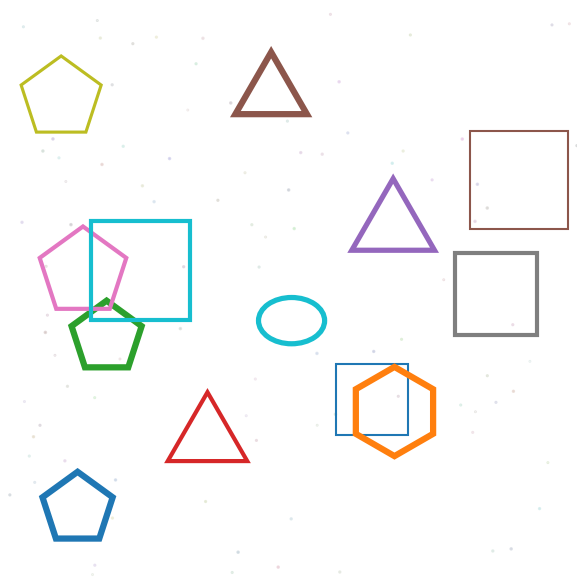[{"shape": "pentagon", "thickness": 3, "radius": 0.32, "center": [0.134, 0.118]}, {"shape": "square", "thickness": 1, "radius": 0.31, "center": [0.644, 0.307]}, {"shape": "hexagon", "thickness": 3, "radius": 0.39, "center": [0.683, 0.287]}, {"shape": "pentagon", "thickness": 3, "radius": 0.32, "center": [0.185, 0.415]}, {"shape": "triangle", "thickness": 2, "radius": 0.4, "center": [0.359, 0.24]}, {"shape": "triangle", "thickness": 2.5, "radius": 0.41, "center": [0.681, 0.607]}, {"shape": "square", "thickness": 1, "radius": 0.43, "center": [0.898, 0.687]}, {"shape": "triangle", "thickness": 3, "radius": 0.36, "center": [0.47, 0.837]}, {"shape": "pentagon", "thickness": 2, "radius": 0.39, "center": [0.144, 0.528]}, {"shape": "square", "thickness": 2, "radius": 0.35, "center": [0.859, 0.49]}, {"shape": "pentagon", "thickness": 1.5, "radius": 0.36, "center": [0.106, 0.829]}, {"shape": "oval", "thickness": 2.5, "radius": 0.29, "center": [0.505, 0.444]}, {"shape": "square", "thickness": 2, "radius": 0.43, "center": [0.243, 0.531]}]